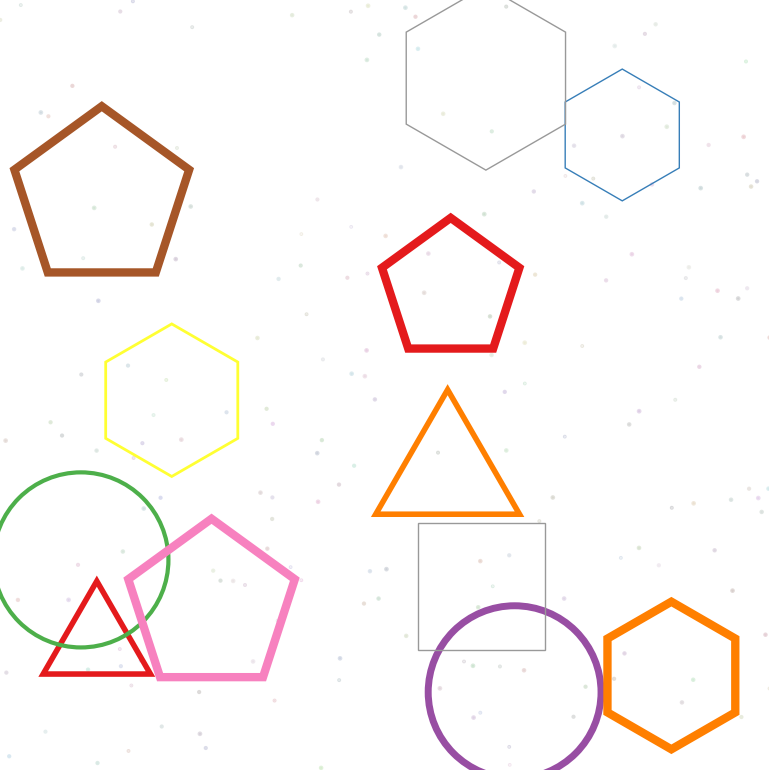[{"shape": "pentagon", "thickness": 3, "radius": 0.47, "center": [0.585, 0.623]}, {"shape": "triangle", "thickness": 2, "radius": 0.4, "center": [0.126, 0.165]}, {"shape": "hexagon", "thickness": 0.5, "radius": 0.43, "center": [0.808, 0.825]}, {"shape": "circle", "thickness": 1.5, "radius": 0.57, "center": [0.105, 0.273]}, {"shape": "circle", "thickness": 2.5, "radius": 0.56, "center": [0.668, 0.101]}, {"shape": "hexagon", "thickness": 3, "radius": 0.48, "center": [0.872, 0.123]}, {"shape": "triangle", "thickness": 2, "radius": 0.54, "center": [0.581, 0.386]}, {"shape": "hexagon", "thickness": 1, "radius": 0.5, "center": [0.223, 0.48]}, {"shape": "pentagon", "thickness": 3, "radius": 0.6, "center": [0.132, 0.743]}, {"shape": "pentagon", "thickness": 3, "radius": 0.57, "center": [0.275, 0.213]}, {"shape": "square", "thickness": 0.5, "radius": 0.41, "center": [0.625, 0.238]}, {"shape": "hexagon", "thickness": 0.5, "radius": 0.6, "center": [0.631, 0.899]}]